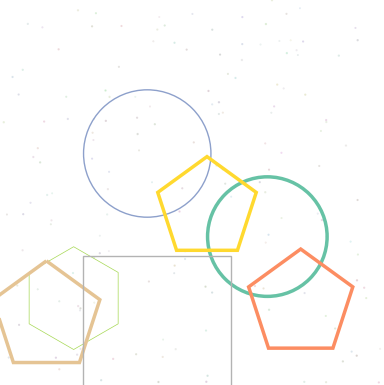[{"shape": "circle", "thickness": 2.5, "radius": 0.78, "center": [0.694, 0.385]}, {"shape": "pentagon", "thickness": 2.5, "radius": 0.71, "center": [0.781, 0.211]}, {"shape": "circle", "thickness": 1, "radius": 0.83, "center": [0.382, 0.601]}, {"shape": "hexagon", "thickness": 0.5, "radius": 0.67, "center": [0.191, 0.226]}, {"shape": "pentagon", "thickness": 2.5, "radius": 0.67, "center": [0.538, 0.459]}, {"shape": "pentagon", "thickness": 2.5, "radius": 0.73, "center": [0.121, 0.176]}, {"shape": "square", "thickness": 1, "radius": 0.97, "center": [0.408, 0.141]}]